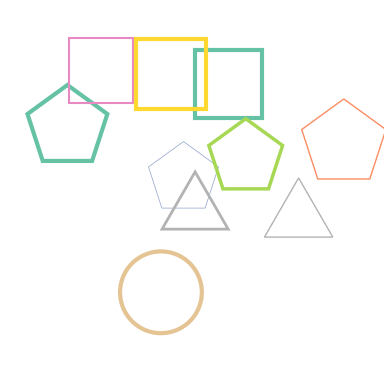[{"shape": "square", "thickness": 3, "radius": 0.44, "center": [0.594, 0.782]}, {"shape": "pentagon", "thickness": 3, "radius": 0.55, "center": [0.175, 0.67]}, {"shape": "pentagon", "thickness": 1, "radius": 0.57, "center": [0.893, 0.628]}, {"shape": "pentagon", "thickness": 0.5, "radius": 0.48, "center": [0.477, 0.537]}, {"shape": "square", "thickness": 1.5, "radius": 0.42, "center": [0.263, 0.817]}, {"shape": "pentagon", "thickness": 2.5, "radius": 0.5, "center": [0.638, 0.591]}, {"shape": "square", "thickness": 3, "radius": 0.46, "center": [0.444, 0.807]}, {"shape": "circle", "thickness": 3, "radius": 0.53, "center": [0.418, 0.241]}, {"shape": "triangle", "thickness": 1, "radius": 0.51, "center": [0.776, 0.435]}, {"shape": "triangle", "thickness": 2, "radius": 0.5, "center": [0.507, 0.454]}]